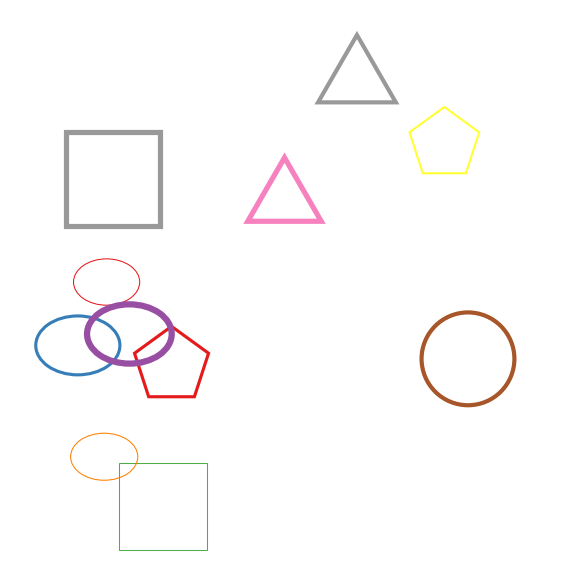[{"shape": "oval", "thickness": 0.5, "radius": 0.29, "center": [0.185, 0.511]}, {"shape": "pentagon", "thickness": 1.5, "radius": 0.34, "center": [0.297, 0.367]}, {"shape": "oval", "thickness": 1.5, "radius": 0.36, "center": [0.135, 0.401]}, {"shape": "square", "thickness": 0.5, "radius": 0.38, "center": [0.282, 0.122]}, {"shape": "oval", "thickness": 3, "radius": 0.37, "center": [0.224, 0.421]}, {"shape": "oval", "thickness": 0.5, "radius": 0.29, "center": [0.18, 0.208]}, {"shape": "pentagon", "thickness": 1, "radius": 0.32, "center": [0.769, 0.75]}, {"shape": "circle", "thickness": 2, "radius": 0.4, "center": [0.81, 0.378]}, {"shape": "triangle", "thickness": 2.5, "radius": 0.37, "center": [0.493, 0.653]}, {"shape": "square", "thickness": 2.5, "radius": 0.41, "center": [0.195, 0.69]}, {"shape": "triangle", "thickness": 2, "radius": 0.39, "center": [0.618, 0.861]}]